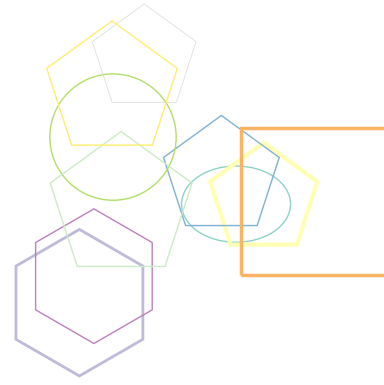[{"shape": "oval", "thickness": 1, "radius": 0.71, "center": [0.613, 0.47]}, {"shape": "pentagon", "thickness": 3, "radius": 0.73, "center": [0.685, 0.483]}, {"shape": "hexagon", "thickness": 2, "radius": 0.95, "center": [0.206, 0.214]}, {"shape": "pentagon", "thickness": 1, "radius": 0.79, "center": [0.575, 0.542]}, {"shape": "square", "thickness": 2.5, "radius": 0.95, "center": [0.816, 0.477]}, {"shape": "circle", "thickness": 1, "radius": 0.82, "center": [0.294, 0.644]}, {"shape": "pentagon", "thickness": 0.5, "radius": 0.71, "center": [0.375, 0.848]}, {"shape": "hexagon", "thickness": 1, "radius": 0.87, "center": [0.244, 0.283]}, {"shape": "pentagon", "thickness": 1, "radius": 0.97, "center": [0.315, 0.465]}, {"shape": "pentagon", "thickness": 1, "radius": 0.89, "center": [0.291, 0.767]}]